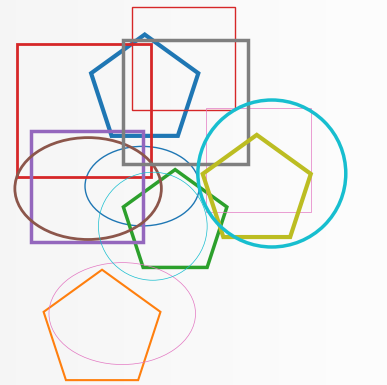[{"shape": "oval", "thickness": 1, "radius": 0.74, "center": [0.367, 0.517]}, {"shape": "pentagon", "thickness": 3, "radius": 0.73, "center": [0.373, 0.765]}, {"shape": "pentagon", "thickness": 1.5, "radius": 0.79, "center": [0.263, 0.141]}, {"shape": "pentagon", "thickness": 2.5, "radius": 0.7, "center": [0.452, 0.419]}, {"shape": "square", "thickness": 2, "radius": 0.87, "center": [0.216, 0.713]}, {"shape": "square", "thickness": 1, "radius": 0.67, "center": [0.473, 0.848]}, {"shape": "square", "thickness": 2.5, "radius": 0.72, "center": [0.223, 0.516]}, {"shape": "oval", "thickness": 2, "radius": 0.95, "center": [0.227, 0.51]}, {"shape": "oval", "thickness": 0.5, "radius": 0.95, "center": [0.315, 0.185]}, {"shape": "square", "thickness": 0.5, "radius": 0.67, "center": [0.668, 0.585]}, {"shape": "square", "thickness": 2.5, "radius": 0.8, "center": [0.478, 0.735]}, {"shape": "pentagon", "thickness": 3, "radius": 0.73, "center": [0.663, 0.503]}, {"shape": "circle", "thickness": 0.5, "radius": 0.7, "center": [0.394, 0.412]}, {"shape": "circle", "thickness": 2.5, "radius": 0.95, "center": [0.701, 0.549]}]